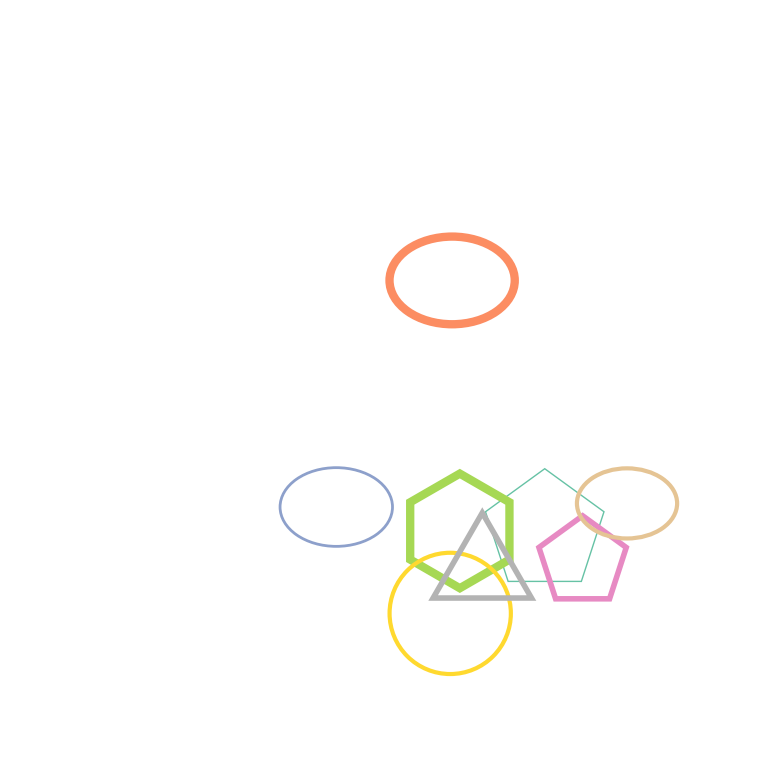[{"shape": "pentagon", "thickness": 0.5, "radius": 0.4, "center": [0.707, 0.31]}, {"shape": "oval", "thickness": 3, "radius": 0.41, "center": [0.587, 0.636]}, {"shape": "oval", "thickness": 1, "radius": 0.37, "center": [0.437, 0.342]}, {"shape": "pentagon", "thickness": 2, "radius": 0.3, "center": [0.757, 0.271]}, {"shape": "hexagon", "thickness": 3, "radius": 0.37, "center": [0.597, 0.311]}, {"shape": "circle", "thickness": 1.5, "radius": 0.39, "center": [0.585, 0.203]}, {"shape": "oval", "thickness": 1.5, "radius": 0.33, "center": [0.814, 0.346]}, {"shape": "triangle", "thickness": 2, "radius": 0.37, "center": [0.626, 0.26]}]